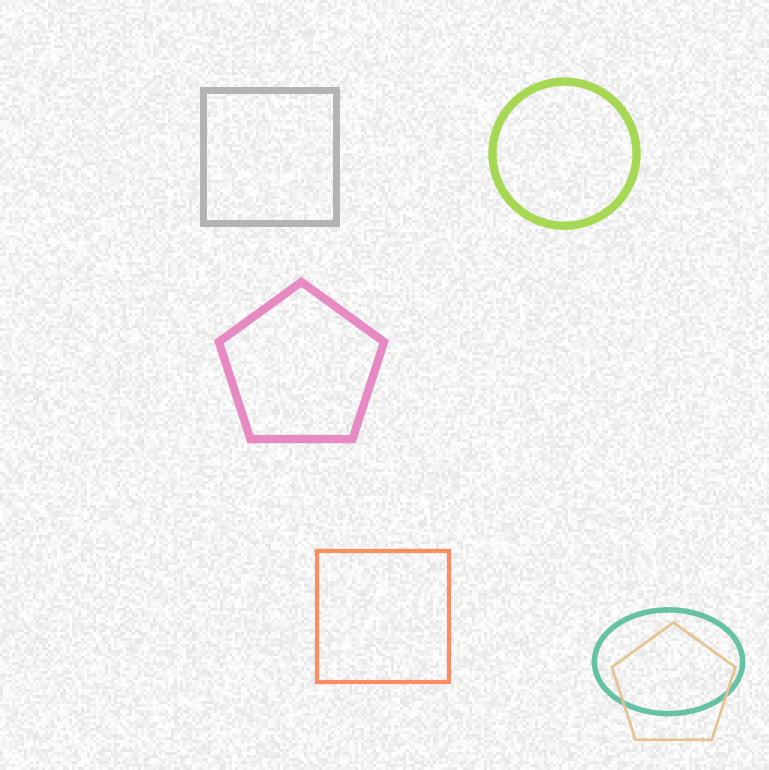[{"shape": "oval", "thickness": 2, "radius": 0.48, "center": [0.868, 0.141]}, {"shape": "square", "thickness": 1.5, "radius": 0.43, "center": [0.497, 0.199]}, {"shape": "pentagon", "thickness": 3, "radius": 0.56, "center": [0.392, 0.521]}, {"shape": "circle", "thickness": 3, "radius": 0.47, "center": [0.733, 0.8]}, {"shape": "pentagon", "thickness": 1, "radius": 0.42, "center": [0.875, 0.107]}, {"shape": "square", "thickness": 2.5, "radius": 0.43, "center": [0.35, 0.797]}]